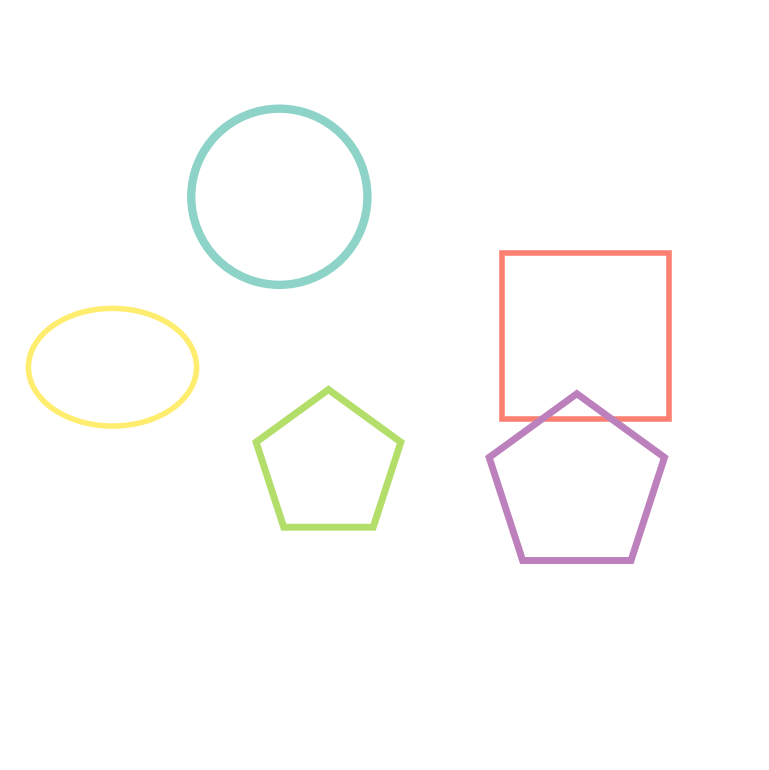[{"shape": "circle", "thickness": 3, "radius": 0.57, "center": [0.363, 0.744]}, {"shape": "square", "thickness": 2, "radius": 0.54, "center": [0.761, 0.564]}, {"shape": "pentagon", "thickness": 2.5, "radius": 0.49, "center": [0.427, 0.395]}, {"shape": "pentagon", "thickness": 2.5, "radius": 0.6, "center": [0.749, 0.369]}, {"shape": "oval", "thickness": 2, "radius": 0.55, "center": [0.146, 0.523]}]